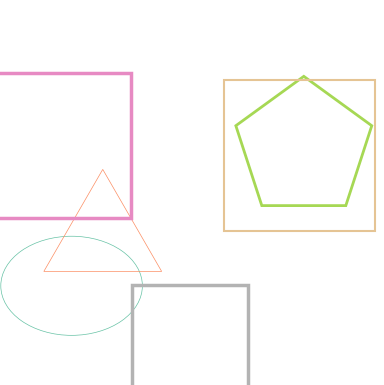[{"shape": "oval", "thickness": 0.5, "radius": 0.92, "center": [0.186, 0.258]}, {"shape": "triangle", "thickness": 0.5, "radius": 0.88, "center": [0.267, 0.383]}, {"shape": "square", "thickness": 2.5, "radius": 0.94, "center": [0.152, 0.622]}, {"shape": "pentagon", "thickness": 2, "radius": 0.93, "center": [0.789, 0.616]}, {"shape": "square", "thickness": 1.5, "radius": 0.98, "center": [0.778, 0.596]}, {"shape": "square", "thickness": 2.5, "radius": 0.75, "center": [0.494, 0.11]}]